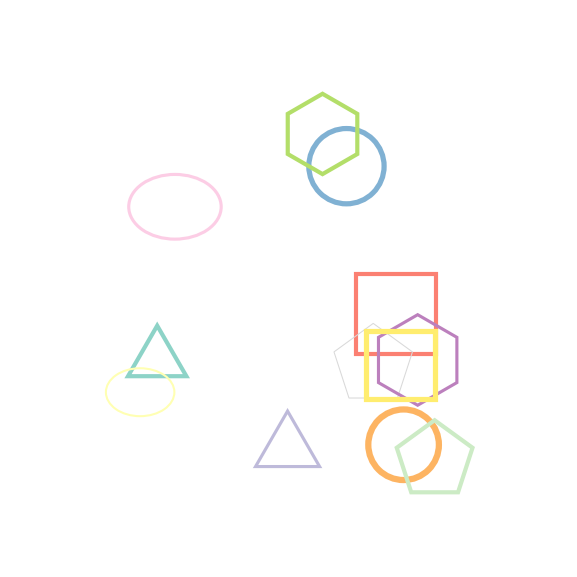[{"shape": "triangle", "thickness": 2, "radius": 0.29, "center": [0.272, 0.377]}, {"shape": "oval", "thickness": 1, "radius": 0.3, "center": [0.243, 0.32]}, {"shape": "triangle", "thickness": 1.5, "radius": 0.32, "center": [0.498, 0.223]}, {"shape": "square", "thickness": 2, "radius": 0.35, "center": [0.686, 0.455]}, {"shape": "circle", "thickness": 2.5, "radius": 0.33, "center": [0.6, 0.711]}, {"shape": "circle", "thickness": 3, "radius": 0.31, "center": [0.699, 0.229]}, {"shape": "hexagon", "thickness": 2, "radius": 0.35, "center": [0.558, 0.767]}, {"shape": "oval", "thickness": 1.5, "radius": 0.4, "center": [0.303, 0.641]}, {"shape": "pentagon", "thickness": 0.5, "radius": 0.36, "center": [0.646, 0.368]}, {"shape": "hexagon", "thickness": 1.5, "radius": 0.39, "center": [0.723, 0.376]}, {"shape": "pentagon", "thickness": 2, "radius": 0.34, "center": [0.753, 0.202]}, {"shape": "square", "thickness": 2.5, "radius": 0.3, "center": [0.693, 0.367]}]